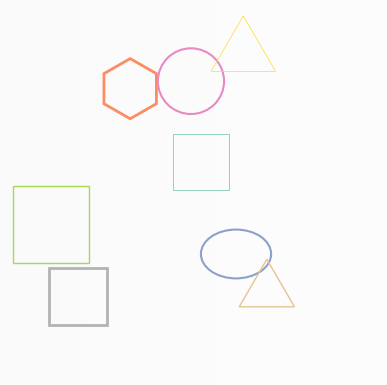[{"shape": "square", "thickness": 0.5, "radius": 0.36, "center": [0.52, 0.58]}, {"shape": "hexagon", "thickness": 2, "radius": 0.39, "center": [0.336, 0.77]}, {"shape": "oval", "thickness": 1.5, "radius": 0.45, "center": [0.609, 0.34]}, {"shape": "circle", "thickness": 1.5, "radius": 0.43, "center": [0.493, 0.789]}, {"shape": "square", "thickness": 1, "radius": 0.49, "center": [0.132, 0.417]}, {"shape": "triangle", "thickness": 0.5, "radius": 0.48, "center": [0.628, 0.863]}, {"shape": "triangle", "thickness": 1, "radius": 0.41, "center": [0.689, 0.244]}, {"shape": "square", "thickness": 2, "radius": 0.37, "center": [0.201, 0.23]}]